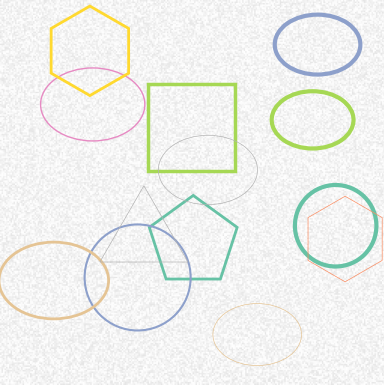[{"shape": "pentagon", "thickness": 2, "radius": 0.6, "center": [0.502, 0.372]}, {"shape": "circle", "thickness": 3, "radius": 0.53, "center": [0.872, 0.414]}, {"shape": "hexagon", "thickness": 0.5, "radius": 0.56, "center": [0.896, 0.379]}, {"shape": "circle", "thickness": 1.5, "radius": 0.69, "center": [0.357, 0.279]}, {"shape": "oval", "thickness": 3, "radius": 0.56, "center": [0.825, 0.884]}, {"shape": "oval", "thickness": 1, "radius": 0.68, "center": [0.241, 0.729]}, {"shape": "square", "thickness": 2.5, "radius": 0.57, "center": [0.497, 0.669]}, {"shape": "oval", "thickness": 3, "radius": 0.53, "center": [0.812, 0.689]}, {"shape": "hexagon", "thickness": 2, "radius": 0.58, "center": [0.233, 0.868]}, {"shape": "oval", "thickness": 0.5, "radius": 0.58, "center": [0.668, 0.131]}, {"shape": "oval", "thickness": 2, "radius": 0.71, "center": [0.14, 0.271]}, {"shape": "oval", "thickness": 0.5, "radius": 0.64, "center": [0.54, 0.559]}, {"shape": "triangle", "thickness": 0.5, "radius": 0.66, "center": [0.374, 0.385]}]